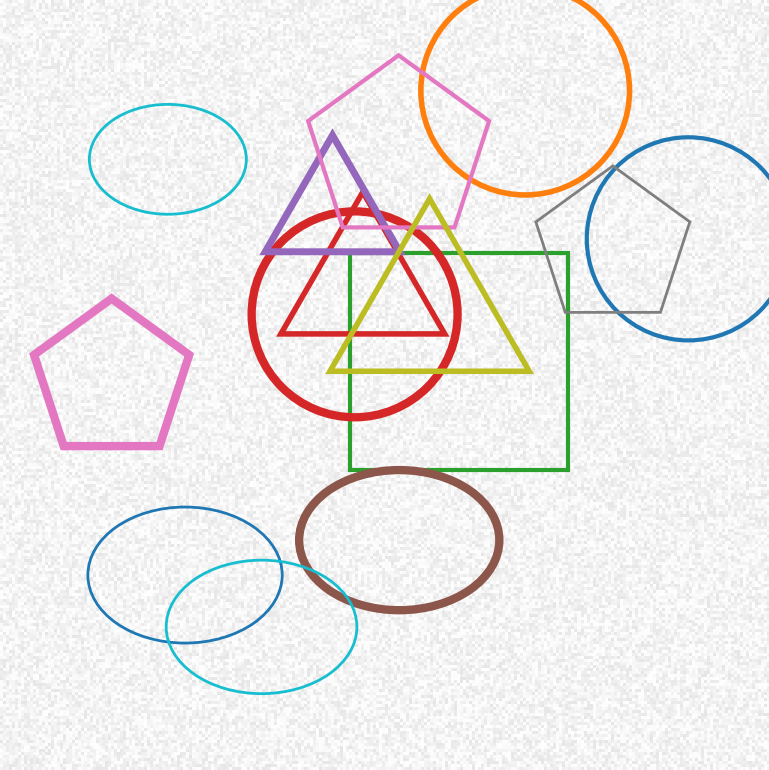[{"shape": "oval", "thickness": 1, "radius": 0.63, "center": [0.24, 0.253]}, {"shape": "circle", "thickness": 1.5, "radius": 0.66, "center": [0.894, 0.69]}, {"shape": "circle", "thickness": 2, "radius": 0.68, "center": [0.682, 0.882]}, {"shape": "square", "thickness": 1.5, "radius": 0.71, "center": [0.596, 0.531]}, {"shape": "circle", "thickness": 3, "radius": 0.67, "center": [0.461, 0.592]}, {"shape": "triangle", "thickness": 2, "radius": 0.61, "center": [0.471, 0.628]}, {"shape": "triangle", "thickness": 2.5, "radius": 0.5, "center": [0.432, 0.723]}, {"shape": "oval", "thickness": 3, "radius": 0.65, "center": [0.518, 0.299]}, {"shape": "pentagon", "thickness": 3, "radius": 0.53, "center": [0.145, 0.506]}, {"shape": "pentagon", "thickness": 1.5, "radius": 0.62, "center": [0.518, 0.805]}, {"shape": "pentagon", "thickness": 1, "radius": 0.53, "center": [0.796, 0.679]}, {"shape": "triangle", "thickness": 2, "radius": 0.75, "center": [0.558, 0.593]}, {"shape": "oval", "thickness": 1, "radius": 0.62, "center": [0.34, 0.186]}, {"shape": "oval", "thickness": 1, "radius": 0.51, "center": [0.218, 0.793]}]